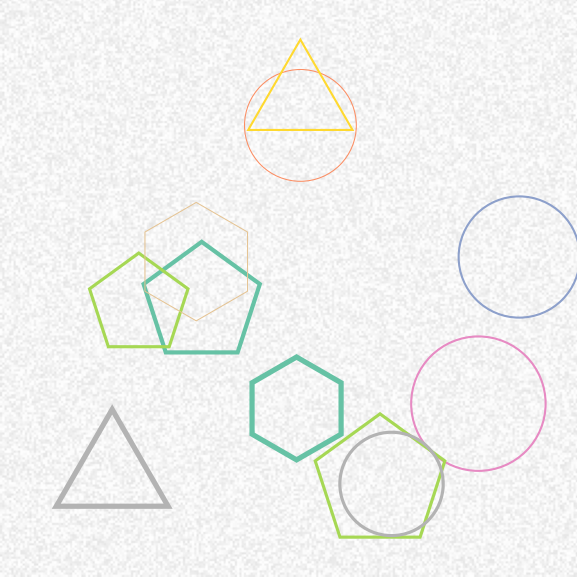[{"shape": "hexagon", "thickness": 2.5, "radius": 0.45, "center": [0.514, 0.292]}, {"shape": "pentagon", "thickness": 2, "radius": 0.53, "center": [0.349, 0.475]}, {"shape": "circle", "thickness": 0.5, "radius": 0.48, "center": [0.52, 0.782]}, {"shape": "circle", "thickness": 1, "radius": 0.52, "center": [0.899, 0.554]}, {"shape": "circle", "thickness": 1, "radius": 0.58, "center": [0.828, 0.3]}, {"shape": "pentagon", "thickness": 1.5, "radius": 0.45, "center": [0.24, 0.471]}, {"shape": "pentagon", "thickness": 1.5, "radius": 0.59, "center": [0.658, 0.164]}, {"shape": "triangle", "thickness": 1, "radius": 0.52, "center": [0.52, 0.826]}, {"shape": "hexagon", "thickness": 0.5, "radius": 0.51, "center": [0.34, 0.546]}, {"shape": "circle", "thickness": 1.5, "radius": 0.45, "center": [0.678, 0.161]}, {"shape": "triangle", "thickness": 2.5, "radius": 0.56, "center": [0.194, 0.178]}]